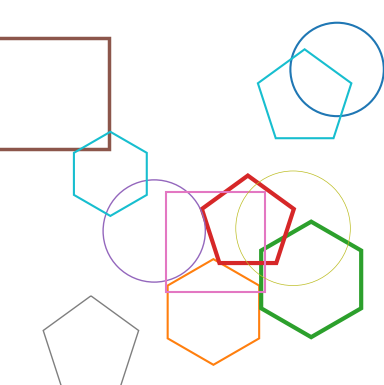[{"shape": "circle", "thickness": 1.5, "radius": 0.61, "center": [0.876, 0.82]}, {"shape": "hexagon", "thickness": 1.5, "radius": 0.69, "center": [0.554, 0.19]}, {"shape": "hexagon", "thickness": 3, "radius": 0.75, "center": [0.808, 0.274]}, {"shape": "pentagon", "thickness": 3, "radius": 0.63, "center": [0.644, 0.418]}, {"shape": "circle", "thickness": 1, "radius": 0.66, "center": [0.401, 0.4]}, {"shape": "square", "thickness": 2.5, "radius": 0.72, "center": [0.139, 0.758]}, {"shape": "square", "thickness": 1.5, "radius": 0.65, "center": [0.56, 0.371]}, {"shape": "pentagon", "thickness": 1, "radius": 0.65, "center": [0.236, 0.101]}, {"shape": "circle", "thickness": 0.5, "radius": 0.74, "center": [0.761, 0.407]}, {"shape": "pentagon", "thickness": 1.5, "radius": 0.64, "center": [0.791, 0.744]}, {"shape": "hexagon", "thickness": 1.5, "radius": 0.55, "center": [0.287, 0.548]}]